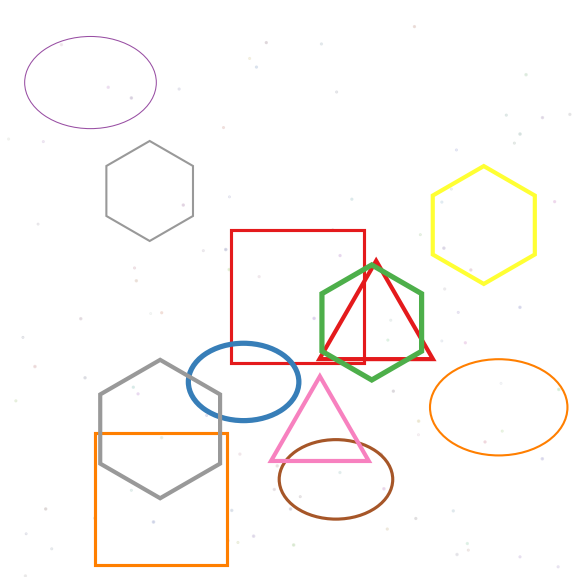[{"shape": "square", "thickness": 1.5, "radius": 0.58, "center": [0.515, 0.485]}, {"shape": "triangle", "thickness": 2, "radius": 0.57, "center": [0.651, 0.434]}, {"shape": "oval", "thickness": 2.5, "radius": 0.48, "center": [0.422, 0.338]}, {"shape": "hexagon", "thickness": 2.5, "radius": 0.5, "center": [0.644, 0.441]}, {"shape": "oval", "thickness": 0.5, "radius": 0.57, "center": [0.157, 0.856]}, {"shape": "oval", "thickness": 1, "radius": 0.6, "center": [0.864, 0.294]}, {"shape": "square", "thickness": 1.5, "radius": 0.57, "center": [0.278, 0.135]}, {"shape": "hexagon", "thickness": 2, "radius": 0.51, "center": [0.838, 0.609]}, {"shape": "oval", "thickness": 1.5, "radius": 0.49, "center": [0.582, 0.169]}, {"shape": "triangle", "thickness": 2, "radius": 0.49, "center": [0.554, 0.25]}, {"shape": "hexagon", "thickness": 2, "radius": 0.6, "center": [0.277, 0.256]}, {"shape": "hexagon", "thickness": 1, "radius": 0.43, "center": [0.259, 0.668]}]